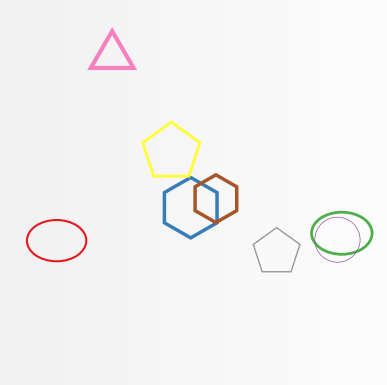[{"shape": "oval", "thickness": 1.5, "radius": 0.38, "center": [0.146, 0.375]}, {"shape": "hexagon", "thickness": 2.5, "radius": 0.39, "center": [0.492, 0.461]}, {"shape": "oval", "thickness": 2, "radius": 0.39, "center": [0.882, 0.394]}, {"shape": "circle", "thickness": 0.5, "radius": 0.29, "center": [0.871, 0.377]}, {"shape": "pentagon", "thickness": 2, "radius": 0.39, "center": [0.442, 0.605]}, {"shape": "hexagon", "thickness": 2.5, "radius": 0.31, "center": [0.557, 0.484]}, {"shape": "triangle", "thickness": 3, "radius": 0.32, "center": [0.29, 0.855]}, {"shape": "pentagon", "thickness": 1, "radius": 0.32, "center": [0.714, 0.345]}]